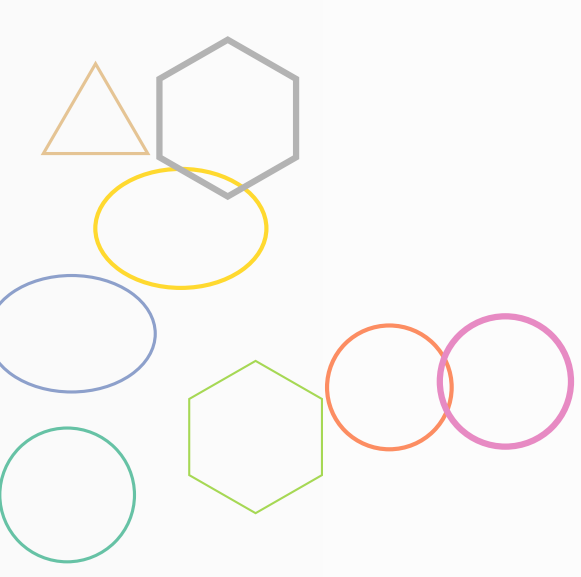[{"shape": "circle", "thickness": 1.5, "radius": 0.58, "center": [0.116, 0.142]}, {"shape": "circle", "thickness": 2, "radius": 0.54, "center": [0.67, 0.328]}, {"shape": "oval", "thickness": 1.5, "radius": 0.72, "center": [0.123, 0.421]}, {"shape": "circle", "thickness": 3, "radius": 0.56, "center": [0.87, 0.339]}, {"shape": "hexagon", "thickness": 1, "radius": 0.66, "center": [0.44, 0.242]}, {"shape": "oval", "thickness": 2, "radius": 0.74, "center": [0.311, 0.604]}, {"shape": "triangle", "thickness": 1.5, "radius": 0.52, "center": [0.164, 0.785]}, {"shape": "hexagon", "thickness": 3, "radius": 0.68, "center": [0.392, 0.795]}]